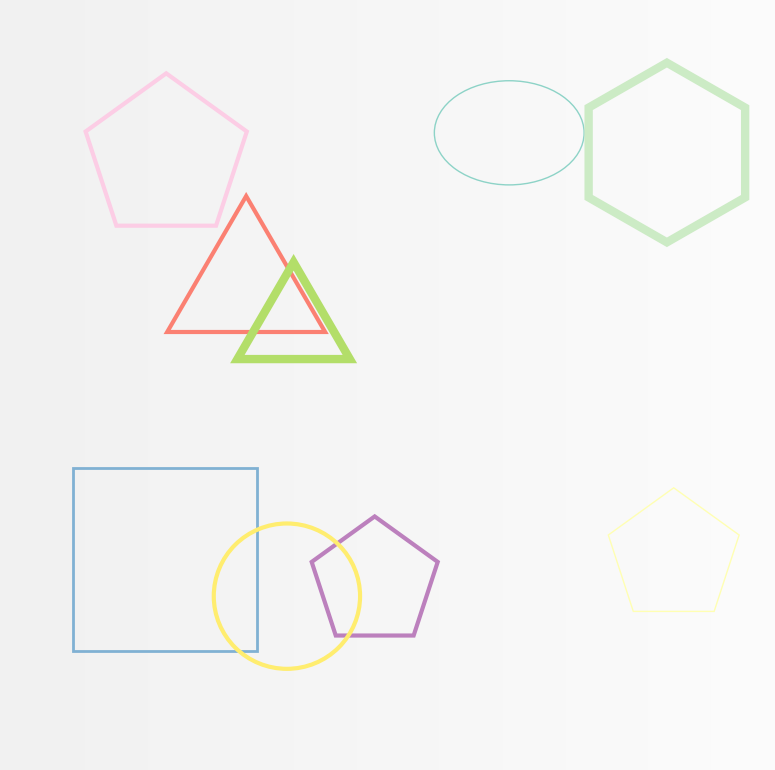[{"shape": "oval", "thickness": 0.5, "radius": 0.48, "center": [0.657, 0.828]}, {"shape": "pentagon", "thickness": 0.5, "radius": 0.44, "center": [0.869, 0.278]}, {"shape": "triangle", "thickness": 1.5, "radius": 0.59, "center": [0.318, 0.628]}, {"shape": "square", "thickness": 1, "radius": 0.59, "center": [0.213, 0.273]}, {"shape": "triangle", "thickness": 3, "radius": 0.42, "center": [0.379, 0.576]}, {"shape": "pentagon", "thickness": 1.5, "radius": 0.55, "center": [0.214, 0.795]}, {"shape": "pentagon", "thickness": 1.5, "radius": 0.43, "center": [0.483, 0.244]}, {"shape": "hexagon", "thickness": 3, "radius": 0.58, "center": [0.861, 0.802]}, {"shape": "circle", "thickness": 1.5, "radius": 0.47, "center": [0.37, 0.226]}]